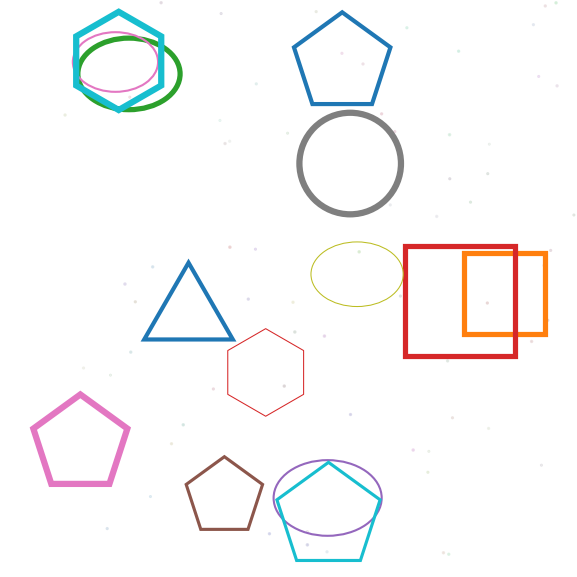[{"shape": "pentagon", "thickness": 2, "radius": 0.44, "center": [0.593, 0.89]}, {"shape": "triangle", "thickness": 2, "radius": 0.44, "center": [0.326, 0.456]}, {"shape": "square", "thickness": 2.5, "radius": 0.35, "center": [0.873, 0.492]}, {"shape": "oval", "thickness": 2.5, "radius": 0.44, "center": [0.223, 0.871]}, {"shape": "square", "thickness": 2.5, "radius": 0.48, "center": [0.797, 0.478]}, {"shape": "hexagon", "thickness": 0.5, "radius": 0.38, "center": [0.46, 0.354]}, {"shape": "oval", "thickness": 1, "radius": 0.47, "center": [0.567, 0.137]}, {"shape": "pentagon", "thickness": 1.5, "radius": 0.35, "center": [0.389, 0.139]}, {"shape": "oval", "thickness": 1, "radius": 0.37, "center": [0.2, 0.892]}, {"shape": "pentagon", "thickness": 3, "radius": 0.43, "center": [0.139, 0.23]}, {"shape": "circle", "thickness": 3, "radius": 0.44, "center": [0.606, 0.716]}, {"shape": "oval", "thickness": 0.5, "radius": 0.4, "center": [0.618, 0.524]}, {"shape": "hexagon", "thickness": 3, "radius": 0.43, "center": [0.206, 0.894]}, {"shape": "pentagon", "thickness": 1.5, "radius": 0.47, "center": [0.569, 0.105]}]